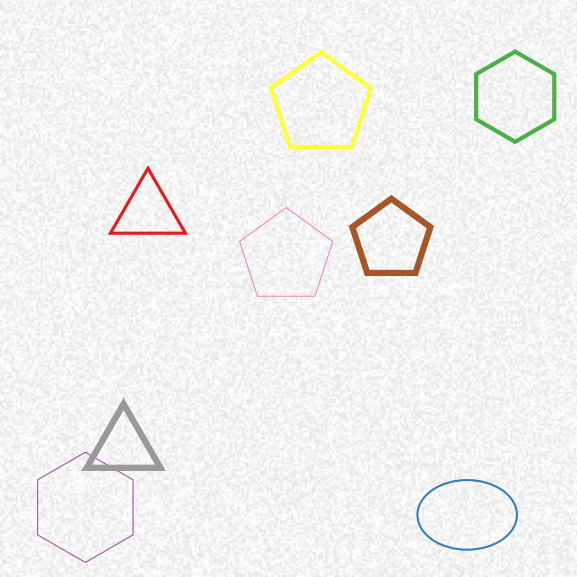[{"shape": "triangle", "thickness": 1.5, "radius": 0.37, "center": [0.256, 0.633]}, {"shape": "oval", "thickness": 1, "radius": 0.43, "center": [0.809, 0.108]}, {"shape": "hexagon", "thickness": 2, "radius": 0.39, "center": [0.892, 0.832]}, {"shape": "hexagon", "thickness": 0.5, "radius": 0.48, "center": [0.148, 0.121]}, {"shape": "pentagon", "thickness": 2, "radius": 0.45, "center": [0.556, 0.818]}, {"shape": "pentagon", "thickness": 3, "radius": 0.36, "center": [0.678, 0.584]}, {"shape": "pentagon", "thickness": 0.5, "radius": 0.42, "center": [0.496, 0.555]}, {"shape": "triangle", "thickness": 3, "radius": 0.37, "center": [0.214, 0.226]}]